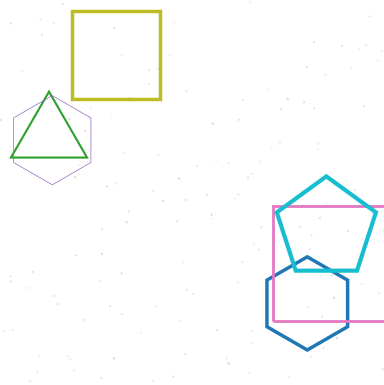[{"shape": "hexagon", "thickness": 2.5, "radius": 0.6, "center": [0.798, 0.212]}, {"shape": "triangle", "thickness": 1.5, "radius": 0.57, "center": [0.127, 0.648]}, {"shape": "hexagon", "thickness": 0.5, "radius": 0.58, "center": [0.136, 0.636]}, {"shape": "square", "thickness": 2, "radius": 0.75, "center": [0.858, 0.316]}, {"shape": "square", "thickness": 2.5, "radius": 0.57, "center": [0.302, 0.858]}, {"shape": "pentagon", "thickness": 3, "radius": 0.68, "center": [0.848, 0.406]}]